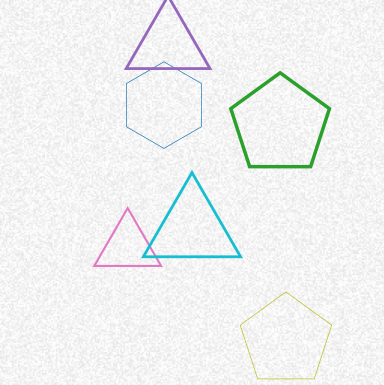[{"shape": "hexagon", "thickness": 0.5, "radius": 0.56, "center": [0.426, 0.727]}, {"shape": "pentagon", "thickness": 2.5, "radius": 0.67, "center": [0.728, 0.676]}, {"shape": "triangle", "thickness": 2, "radius": 0.63, "center": [0.437, 0.885]}, {"shape": "triangle", "thickness": 1.5, "radius": 0.5, "center": [0.332, 0.359]}, {"shape": "pentagon", "thickness": 0.5, "radius": 0.62, "center": [0.743, 0.117]}, {"shape": "triangle", "thickness": 2, "radius": 0.73, "center": [0.499, 0.406]}]